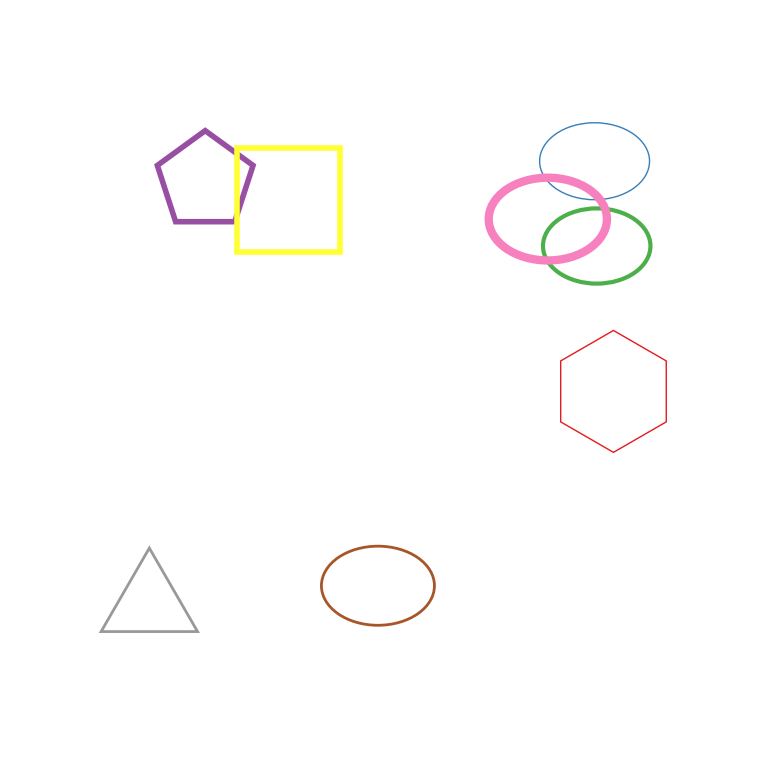[{"shape": "hexagon", "thickness": 0.5, "radius": 0.4, "center": [0.797, 0.492]}, {"shape": "oval", "thickness": 0.5, "radius": 0.36, "center": [0.772, 0.791]}, {"shape": "oval", "thickness": 1.5, "radius": 0.35, "center": [0.775, 0.681]}, {"shape": "pentagon", "thickness": 2, "radius": 0.33, "center": [0.266, 0.765]}, {"shape": "square", "thickness": 2, "radius": 0.34, "center": [0.375, 0.74]}, {"shape": "oval", "thickness": 1, "radius": 0.37, "center": [0.491, 0.239]}, {"shape": "oval", "thickness": 3, "radius": 0.38, "center": [0.711, 0.715]}, {"shape": "triangle", "thickness": 1, "radius": 0.36, "center": [0.194, 0.216]}]